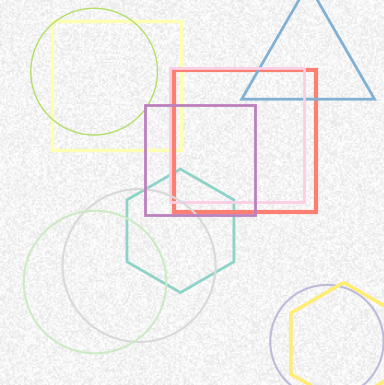[{"shape": "hexagon", "thickness": 2, "radius": 0.8, "center": [0.469, 0.4]}, {"shape": "square", "thickness": 2.5, "radius": 0.84, "center": [0.302, 0.779]}, {"shape": "circle", "thickness": 1.5, "radius": 0.74, "center": [0.849, 0.113]}, {"shape": "square", "thickness": 3, "radius": 0.92, "center": [0.636, 0.634]}, {"shape": "triangle", "thickness": 2, "radius": 1.0, "center": [0.8, 0.842]}, {"shape": "circle", "thickness": 1, "radius": 0.82, "center": [0.244, 0.814]}, {"shape": "square", "thickness": 2, "radius": 0.87, "center": [0.615, 0.649]}, {"shape": "circle", "thickness": 1.5, "radius": 0.99, "center": [0.361, 0.31]}, {"shape": "square", "thickness": 2, "radius": 0.72, "center": [0.519, 0.584]}, {"shape": "circle", "thickness": 1.5, "radius": 0.93, "center": [0.247, 0.267]}, {"shape": "hexagon", "thickness": 2.5, "radius": 0.79, "center": [0.893, 0.108]}]